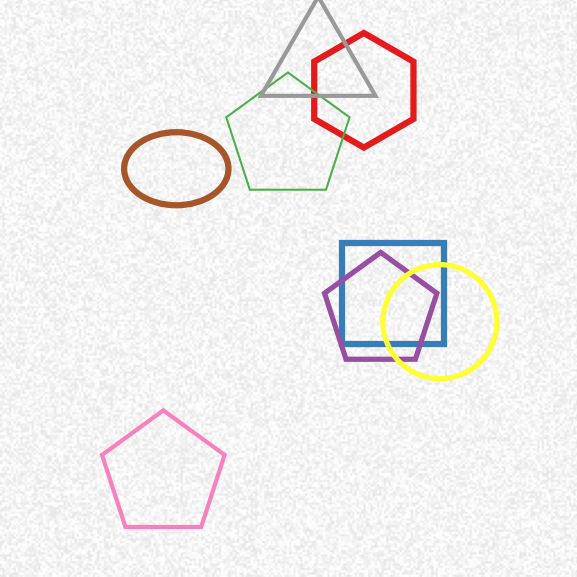[{"shape": "hexagon", "thickness": 3, "radius": 0.5, "center": [0.63, 0.843]}, {"shape": "square", "thickness": 3, "radius": 0.44, "center": [0.681, 0.491]}, {"shape": "pentagon", "thickness": 1, "radius": 0.56, "center": [0.499, 0.761]}, {"shape": "pentagon", "thickness": 2.5, "radius": 0.51, "center": [0.659, 0.46]}, {"shape": "circle", "thickness": 2.5, "radius": 0.49, "center": [0.762, 0.442]}, {"shape": "oval", "thickness": 3, "radius": 0.45, "center": [0.305, 0.707]}, {"shape": "pentagon", "thickness": 2, "radius": 0.56, "center": [0.283, 0.177]}, {"shape": "triangle", "thickness": 2, "radius": 0.57, "center": [0.551, 0.89]}]